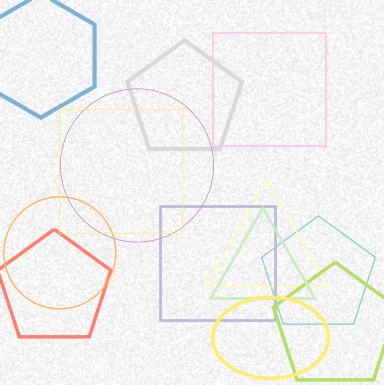[{"shape": "pentagon", "thickness": 1, "radius": 0.78, "center": [0.827, 0.284]}, {"shape": "triangle", "thickness": 1, "radius": 0.92, "center": [0.694, 0.347]}, {"shape": "square", "thickness": 2, "radius": 0.74, "center": [0.566, 0.317]}, {"shape": "pentagon", "thickness": 2.5, "radius": 0.77, "center": [0.141, 0.25]}, {"shape": "hexagon", "thickness": 3, "radius": 0.81, "center": [0.106, 0.856]}, {"shape": "circle", "thickness": 1, "radius": 0.73, "center": [0.155, 0.343]}, {"shape": "pentagon", "thickness": 2.5, "radius": 0.84, "center": [0.871, 0.15]}, {"shape": "square", "thickness": 1.5, "radius": 0.73, "center": [0.7, 0.768]}, {"shape": "pentagon", "thickness": 3, "radius": 0.78, "center": [0.479, 0.739]}, {"shape": "circle", "thickness": 0.5, "radius": 1.0, "center": [0.356, 0.57]}, {"shape": "triangle", "thickness": 2, "radius": 0.78, "center": [0.683, 0.303]}, {"shape": "square", "thickness": 0.5, "radius": 0.8, "center": [0.312, 0.556]}, {"shape": "oval", "thickness": 2.5, "radius": 0.75, "center": [0.703, 0.123]}]